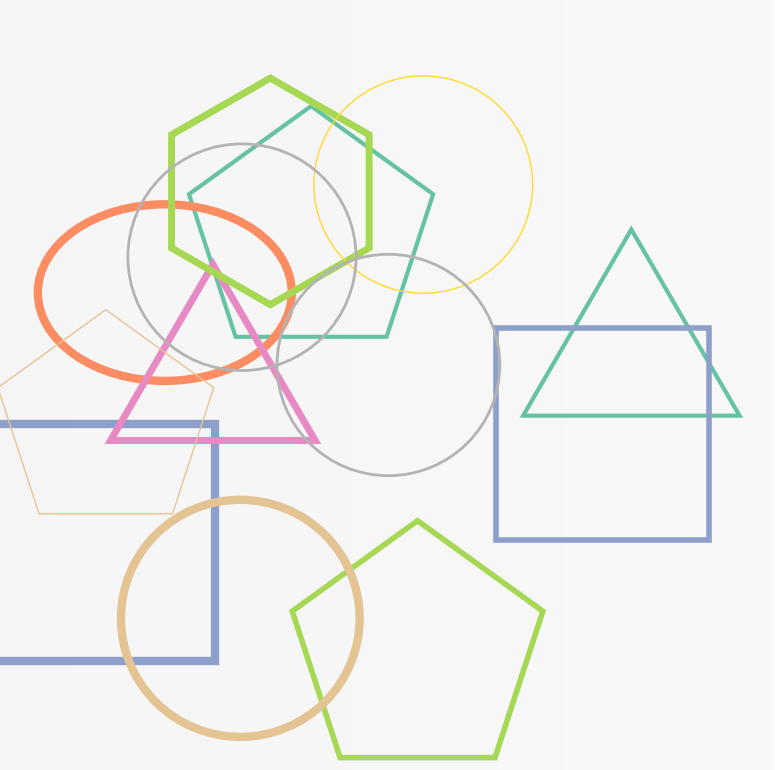[{"shape": "triangle", "thickness": 1.5, "radius": 0.81, "center": [0.815, 0.541]}, {"shape": "pentagon", "thickness": 1.5, "radius": 0.83, "center": [0.401, 0.697]}, {"shape": "oval", "thickness": 3, "radius": 0.82, "center": [0.213, 0.62]}, {"shape": "square", "thickness": 2, "radius": 0.69, "center": [0.777, 0.437]}, {"shape": "square", "thickness": 3, "radius": 0.77, "center": [0.124, 0.295]}, {"shape": "triangle", "thickness": 2.5, "radius": 0.76, "center": [0.275, 0.504]}, {"shape": "hexagon", "thickness": 2.5, "radius": 0.74, "center": [0.349, 0.751]}, {"shape": "pentagon", "thickness": 2, "radius": 0.85, "center": [0.539, 0.154]}, {"shape": "circle", "thickness": 0.5, "radius": 0.71, "center": [0.546, 0.76]}, {"shape": "pentagon", "thickness": 0.5, "radius": 0.73, "center": [0.136, 0.451]}, {"shape": "circle", "thickness": 3, "radius": 0.77, "center": [0.31, 0.197]}, {"shape": "circle", "thickness": 1, "radius": 0.74, "center": [0.312, 0.666]}, {"shape": "circle", "thickness": 1, "radius": 0.72, "center": [0.501, 0.526]}]